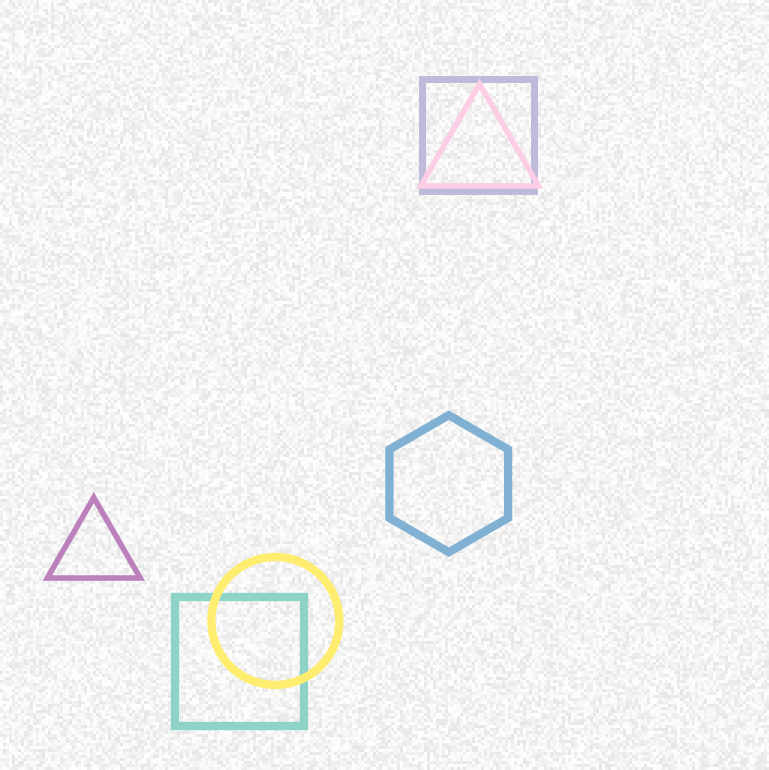[{"shape": "square", "thickness": 3, "radius": 0.42, "center": [0.311, 0.14]}, {"shape": "square", "thickness": 2.5, "radius": 0.36, "center": [0.621, 0.825]}, {"shape": "hexagon", "thickness": 3, "radius": 0.44, "center": [0.583, 0.372]}, {"shape": "triangle", "thickness": 2, "radius": 0.44, "center": [0.623, 0.803]}, {"shape": "triangle", "thickness": 2, "radius": 0.35, "center": [0.122, 0.284]}, {"shape": "circle", "thickness": 3, "radius": 0.42, "center": [0.358, 0.194]}]